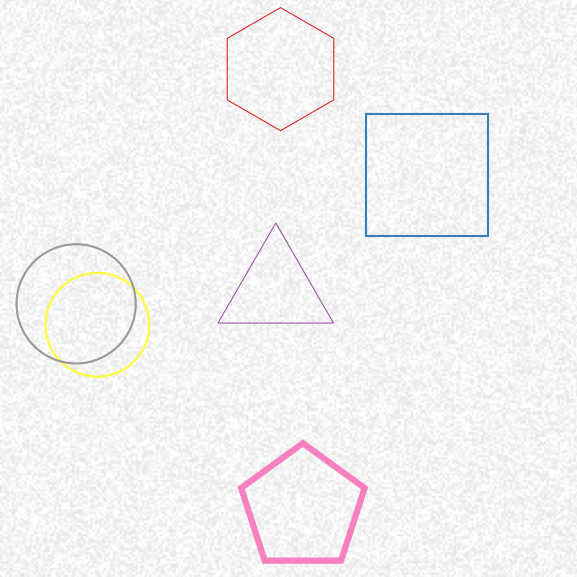[{"shape": "hexagon", "thickness": 0.5, "radius": 0.53, "center": [0.486, 0.879]}, {"shape": "square", "thickness": 1, "radius": 0.53, "center": [0.739, 0.697]}, {"shape": "triangle", "thickness": 0.5, "radius": 0.58, "center": [0.478, 0.497]}, {"shape": "circle", "thickness": 1, "radius": 0.45, "center": [0.169, 0.437]}, {"shape": "pentagon", "thickness": 3, "radius": 0.56, "center": [0.524, 0.119]}, {"shape": "circle", "thickness": 1, "radius": 0.52, "center": [0.132, 0.473]}]